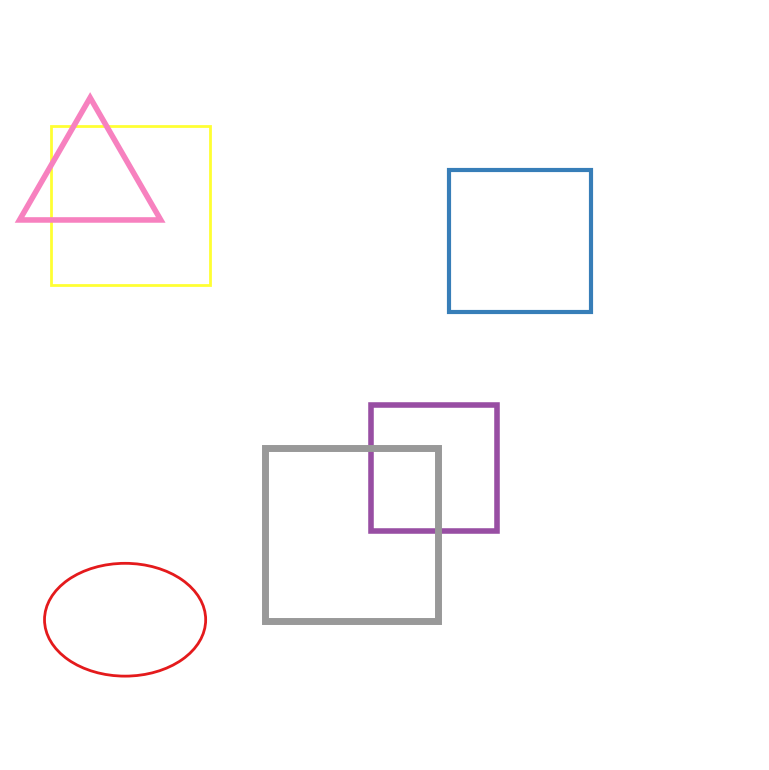[{"shape": "oval", "thickness": 1, "radius": 0.52, "center": [0.162, 0.195]}, {"shape": "square", "thickness": 1.5, "radius": 0.46, "center": [0.675, 0.688]}, {"shape": "square", "thickness": 2, "radius": 0.41, "center": [0.564, 0.392]}, {"shape": "square", "thickness": 1, "radius": 0.51, "center": [0.169, 0.733]}, {"shape": "triangle", "thickness": 2, "radius": 0.53, "center": [0.117, 0.767]}, {"shape": "square", "thickness": 2.5, "radius": 0.56, "center": [0.456, 0.305]}]